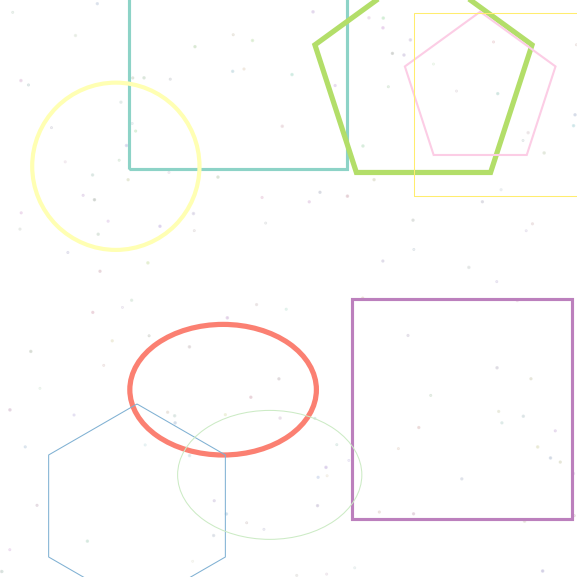[{"shape": "square", "thickness": 1.5, "radius": 0.94, "center": [0.412, 0.895]}, {"shape": "circle", "thickness": 2, "radius": 0.72, "center": [0.201, 0.711]}, {"shape": "oval", "thickness": 2.5, "radius": 0.81, "center": [0.386, 0.324]}, {"shape": "hexagon", "thickness": 0.5, "radius": 0.88, "center": [0.237, 0.123]}, {"shape": "pentagon", "thickness": 2.5, "radius": 0.99, "center": [0.733, 0.86]}, {"shape": "pentagon", "thickness": 1, "radius": 0.69, "center": [0.832, 0.842]}, {"shape": "square", "thickness": 1.5, "radius": 0.95, "center": [0.8, 0.291]}, {"shape": "oval", "thickness": 0.5, "radius": 0.8, "center": [0.467, 0.177]}, {"shape": "square", "thickness": 0.5, "radius": 0.79, "center": [0.875, 0.818]}]